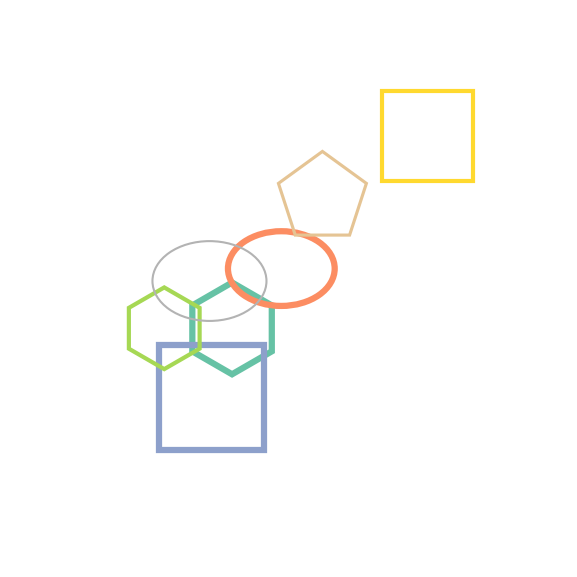[{"shape": "hexagon", "thickness": 3, "radius": 0.4, "center": [0.402, 0.43]}, {"shape": "oval", "thickness": 3, "radius": 0.46, "center": [0.487, 0.534]}, {"shape": "square", "thickness": 3, "radius": 0.46, "center": [0.366, 0.311]}, {"shape": "hexagon", "thickness": 2, "radius": 0.35, "center": [0.284, 0.431]}, {"shape": "square", "thickness": 2, "radius": 0.39, "center": [0.74, 0.763]}, {"shape": "pentagon", "thickness": 1.5, "radius": 0.4, "center": [0.558, 0.657]}, {"shape": "oval", "thickness": 1, "radius": 0.49, "center": [0.363, 0.513]}]